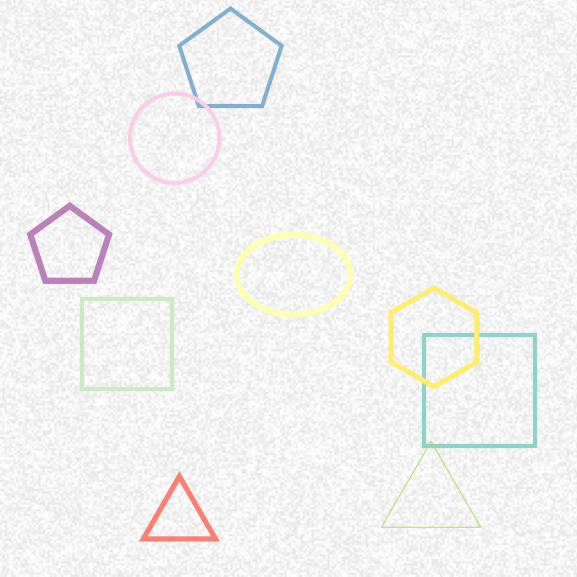[{"shape": "square", "thickness": 2, "radius": 0.48, "center": [0.83, 0.322]}, {"shape": "oval", "thickness": 3, "radius": 0.49, "center": [0.508, 0.524]}, {"shape": "triangle", "thickness": 2.5, "radius": 0.36, "center": [0.311, 0.102]}, {"shape": "pentagon", "thickness": 2, "radius": 0.47, "center": [0.399, 0.891]}, {"shape": "triangle", "thickness": 0.5, "radius": 0.5, "center": [0.746, 0.136]}, {"shape": "circle", "thickness": 2, "radius": 0.39, "center": [0.303, 0.76]}, {"shape": "pentagon", "thickness": 3, "radius": 0.36, "center": [0.121, 0.571]}, {"shape": "square", "thickness": 2, "radius": 0.39, "center": [0.219, 0.404]}, {"shape": "hexagon", "thickness": 2.5, "radius": 0.43, "center": [0.751, 0.415]}]